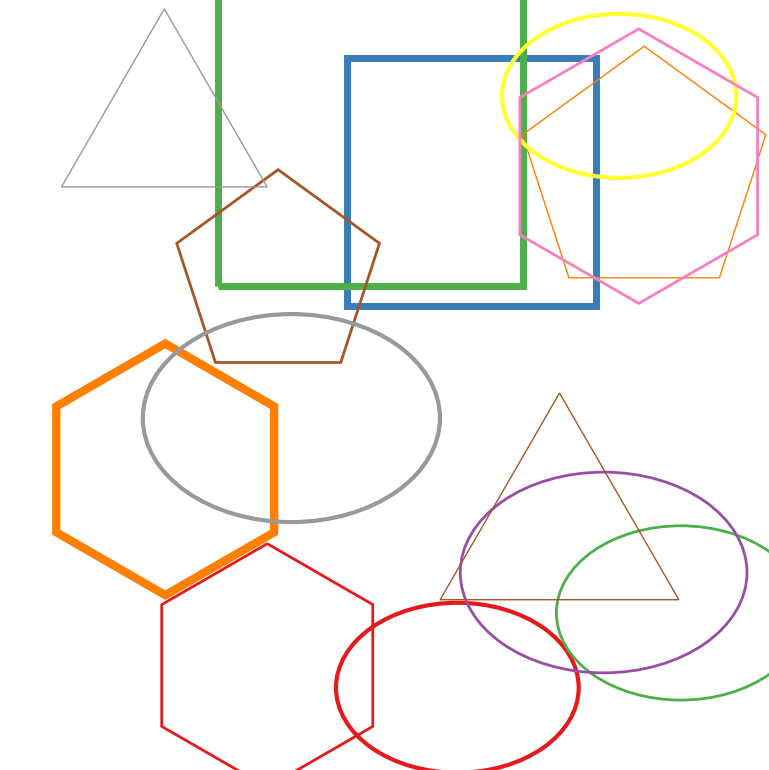[{"shape": "oval", "thickness": 1.5, "radius": 0.79, "center": [0.594, 0.107]}, {"shape": "hexagon", "thickness": 1, "radius": 0.79, "center": [0.347, 0.136]}, {"shape": "square", "thickness": 2.5, "radius": 0.81, "center": [0.612, 0.764]}, {"shape": "oval", "thickness": 1, "radius": 0.81, "center": [0.884, 0.204]}, {"shape": "square", "thickness": 2.5, "radius": 0.99, "center": [0.481, 0.827]}, {"shape": "oval", "thickness": 1, "radius": 0.93, "center": [0.784, 0.257]}, {"shape": "hexagon", "thickness": 3, "radius": 0.82, "center": [0.215, 0.39]}, {"shape": "pentagon", "thickness": 0.5, "radius": 0.83, "center": [0.837, 0.774]}, {"shape": "oval", "thickness": 1.5, "radius": 0.76, "center": [0.804, 0.875]}, {"shape": "pentagon", "thickness": 1, "radius": 0.69, "center": [0.361, 0.641]}, {"shape": "triangle", "thickness": 0.5, "radius": 0.89, "center": [0.727, 0.311]}, {"shape": "hexagon", "thickness": 1, "radius": 0.89, "center": [0.83, 0.784]}, {"shape": "triangle", "thickness": 0.5, "radius": 0.77, "center": [0.213, 0.834]}, {"shape": "oval", "thickness": 1.5, "radius": 0.96, "center": [0.378, 0.457]}]